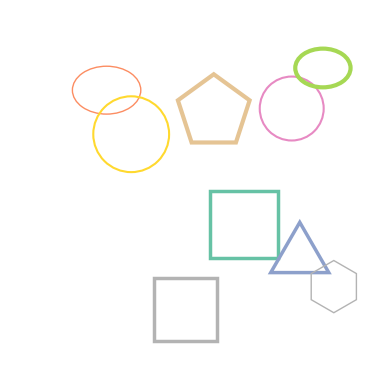[{"shape": "square", "thickness": 2.5, "radius": 0.44, "center": [0.634, 0.417]}, {"shape": "oval", "thickness": 1, "radius": 0.44, "center": [0.277, 0.766]}, {"shape": "triangle", "thickness": 2.5, "radius": 0.44, "center": [0.779, 0.335]}, {"shape": "circle", "thickness": 1.5, "radius": 0.42, "center": [0.758, 0.718]}, {"shape": "oval", "thickness": 3, "radius": 0.36, "center": [0.839, 0.823]}, {"shape": "circle", "thickness": 1.5, "radius": 0.49, "center": [0.341, 0.651]}, {"shape": "pentagon", "thickness": 3, "radius": 0.49, "center": [0.555, 0.709]}, {"shape": "square", "thickness": 2.5, "radius": 0.41, "center": [0.481, 0.196]}, {"shape": "hexagon", "thickness": 1, "radius": 0.34, "center": [0.867, 0.256]}]